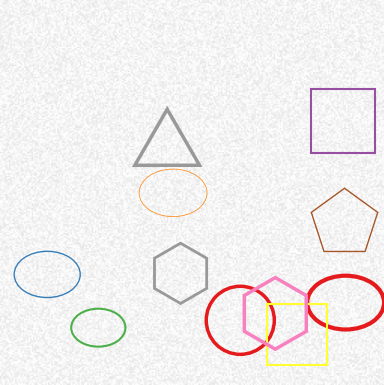[{"shape": "oval", "thickness": 3, "radius": 0.5, "center": [0.898, 0.214]}, {"shape": "circle", "thickness": 2.5, "radius": 0.44, "center": [0.624, 0.168]}, {"shape": "oval", "thickness": 1, "radius": 0.43, "center": [0.123, 0.287]}, {"shape": "oval", "thickness": 1.5, "radius": 0.35, "center": [0.255, 0.149]}, {"shape": "square", "thickness": 1.5, "radius": 0.42, "center": [0.891, 0.686]}, {"shape": "oval", "thickness": 0.5, "radius": 0.44, "center": [0.45, 0.499]}, {"shape": "square", "thickness": 1.5, "radius": 0.39, "center": [0.772, 0.132]}, {"shape": "pentagon", "thickness": 1, "radius": 0.45, "center": [0.895, 0.42]}, {"shape": "hexagon", "thickness": 2.5, "radius": 0.46, "center": [0.715, 0.186]}, {"shape": "hexagon", "thickness": 2, "radius": 0.39, "center": [0.469, 0.29]}, {"shape": "triangle", "thickness": 2.5, "radius": 0.49, "center": [0.434, 0.619]}]